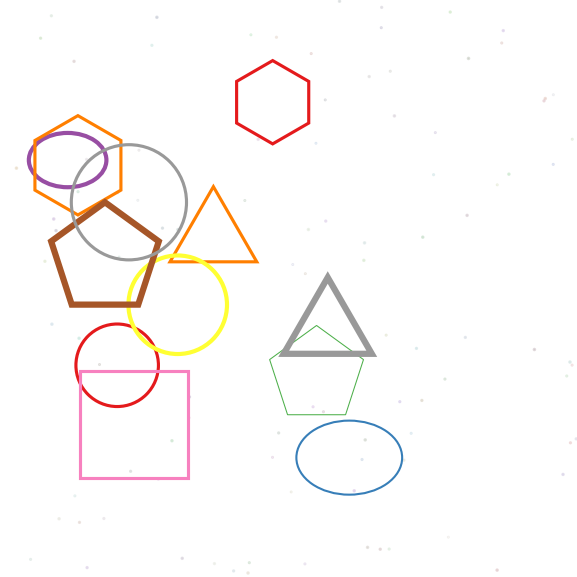[{"shape": "hexagon", "thickness": 1.5, "radius": 0.36, "center": [0.472, 0.822]}, {"shape": "circle", "thickness": 1.5, "radius": 0.36, "center": [0.203, 0.367]}, {"shape": "oval", "thickness": 1, "radius": 0.46, "center": [0.605, 0.207]}, {"shape": "pentagon", "thickness": 0.5, "radius": 0.43, "center": [0.548, 0.35]}, {"shape": "oval", "thickness": 2, "radius": 0.34, "center": [0.117, 0.722]}, {"shape": "hexagon", "thickness": 1.5, "radius": 0.43, "center": [0.135, 0.713]}, {"shape": "triangle", "thickness": 1.5, "radius": 0.43, "center": [0.37, 0.589]}, {"shape": "circle", "thickness": 2, "radius": 0.43, "center": [0.308, 0.471]}, {"shape": "pentagon", "thickness": 3, "radius": 0.49, "center": [0.182, 0.551]}, {"shape": "square", "thickness": 1.5, "radius": 0.47, "center": [0.232, 0.264]}, {"shape": "circle", "thickness": 1.5, "radius": 0.5, "center": [0.223, 0.649]}, {"shape": "triangle", "thickness": 3, "radius": 0.44, "center": [0.568, 0.431]}]